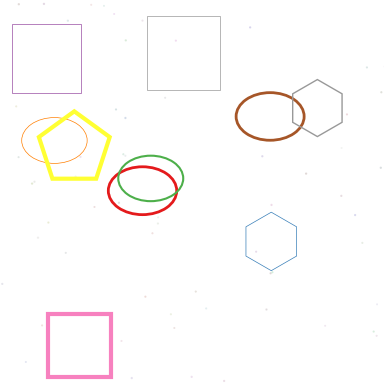[{"shape": "oval", "thickness": 2, "radius": 0.44, "center": [0.37, 0.505]}, {"shape": "hexagon", "thickness": 0.5, "radius": 0.38, "center": [0.705, 0.373]}, {"shape": "oval", "thickness": 1.5, "radius": 0.42, "center": [0.392, 0.537]}, {"shape": "square", "thickness": 0.5, "radius": 0.45, "center": [0.121, 0.848]}, {"shape": "oval", "thickness": 0.5, "radius": 0.43, "center": [0.141, 0.635]}, {"shape": "pentagon", "thickness": 3, "radius": 0.48, "center": [0.193, 0.614]}, {"shape": "oval", "thickness": 2, "radius": 0.44, "center": [0.702, 0.698]}, {"shape": "square", "thickness": 3, "radius": 0.41, "center": [0.207, 0.102]}, {"shape": "hexagon", "thickness": 1, "radius": 0.37, "center": [0.824, 0.719]}, {"shape": "square", "thickness": 0.5, "radius": 0.48, "center": [0.477, 0.862]}]